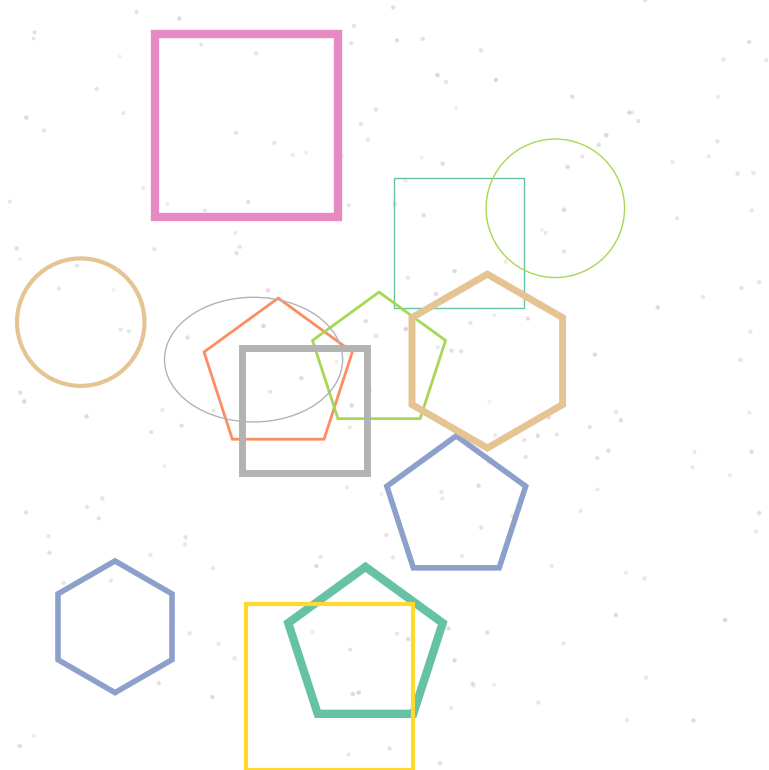[{"shape": "pentagon", "thickness": 3, "radius": 0.53, "center": [0.475, 0.158]}, {"shape": "square", "thickness": 0.5, "radius": 0.42, "center": [0.596, 0.685]}, {"shape": "pentagon", "thickness": 1, "radius": 0.51, "center": [0.361, 0.512]}, {"shape": "pentagon", "thickness": 2, "radius": 0.47, "center": [0.593, 0.339]}, {"shape": "hexagon", "thickness": 2, "radius": 0.43, "center": [0.149, 0.186]}, {"shape": "square", "thickness": 3, "radius": 0.6, "center": [0.32, 0.837]}, {"shape": "circle", "thickness": 0.5, "radius": 0.45, "center": [0.721, 0.73]}, {"shape": "pentagon", "thickness": 1, "radius": 0.45, "center": [0.492, 0.53]}, {"shape": "square", "thickness": 1.5, "radius": 0.54, "center": [0.428, 0.108]}, {"shape": "circle", "thickness": 1.5, "radius": 0.41, "center": [0.105, 0.582]}, {"shape": "hexagon", "thickness": 2.5, "radius": 0.56, "center": [0.633, 0.531]}, {"shape": "square", "thickness": 2.5, "radius": 0.41, "center": [0.396, 0.467]}, {"shape": "oval", "thickness": 0.5, "radius": 0.58, "center": [0.329, 0.533]}]